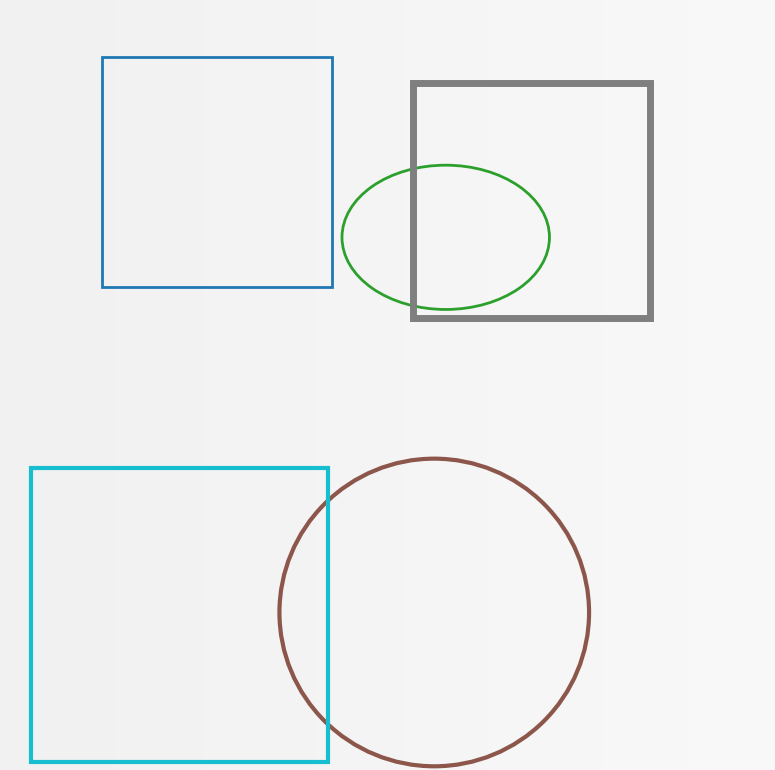[{"shape": "square", "thickness": 1, "radius": 0.74, "center": [0.28, 0.777]}, {"shape": "oval", "thickness": 1, "radius": 0.67, "center": [0.575, 0.692]}, {"shape": "circle", "thickness": 1.5, "radius": 1.0, "center": [0.56, 0.205]}, {"shape": "square", "thickness": 2.5, "radius": 0.76, "center": [0.686, 0.74]}, {"shape": "square", "thickness": 1.5, "radius": 0.96, "center": [0.232, 0.201]}]